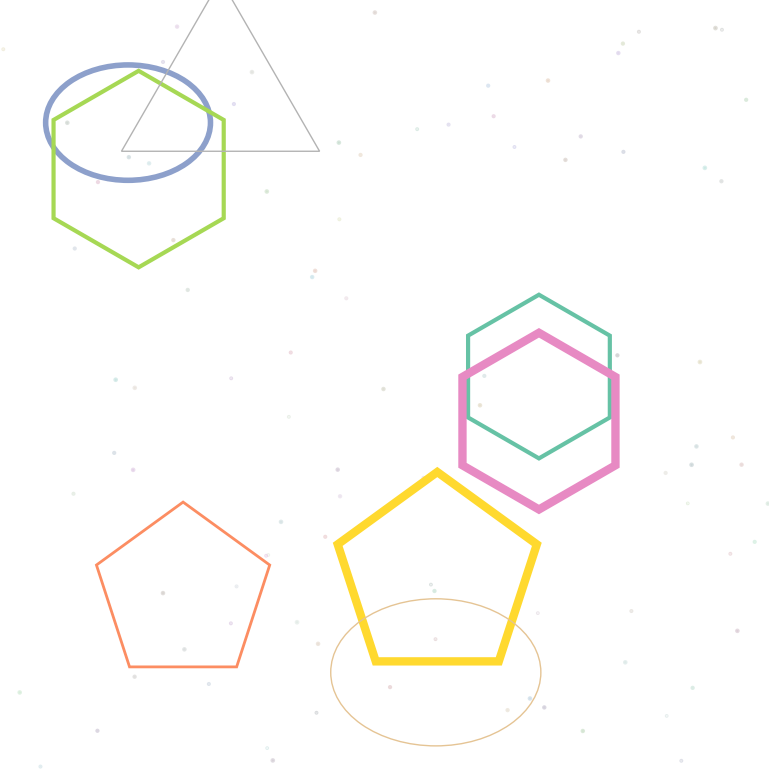[{"shape": "hexagon", "thickness": 1.5, "radius": 0.53, "center": [0.7, 0.511]}, {"shape": "pentagon", "thickness": 1, "radius": 0.59, "center": [0.238, 0.23]}, {"shape": "oval", "thickness": 2, "radius": 0.54, "center": [0.166, 0.841]}, {"shape": "hexagon", "thickness": 3, "radius": 0.57, "center": [0.7, 0.453]}, {"shape": "hexagon", "thickness": 1.5, "radius": 0.64, "center": [0.18, 0.78]}, {"shape": "pentagon", "thickness": 3, "radius": 0.68, "center": [0.568, 0.251]}, {"shape": "oval", "thickness": 0.5, "radius": 0.68, "center": [0.566, 0.127]}, {"shape": "triangle", "thickness": 0.5, "radius": 0.74, "center": [0.286, 0.878]}]